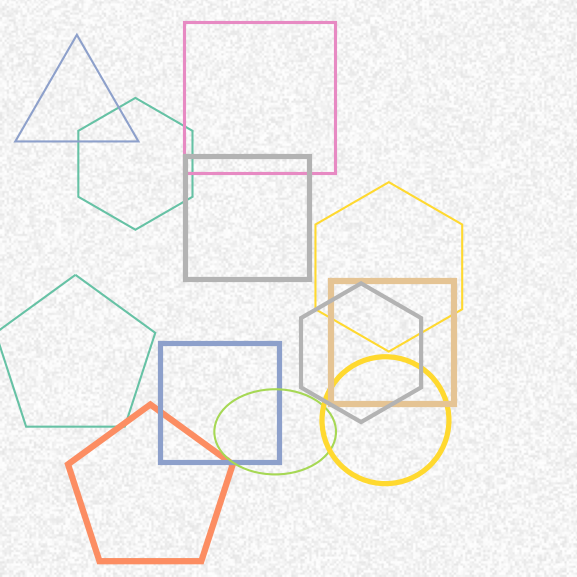[{"shape": "pentagon", "thickness": 1, "radius": 0.73, "center": [0.131, 0.378]}, {"shape": "hexagon", "thickness": 1, "radius": 0.57, "center": [0.234, 0.715]}, {"shape": "pentagon", "thickness": 3, "radius": 0.75, "center": [0.26, 0.149]}, {"shape": "triangle", "thickness": 1, "radius": 0.62, "center": [0.133, 0.816]}, {"shape": "square", "thickness": 2.5, "radius": 0.52, "center": [0.38, 0.302]}, {"shape": "square", "thickness": 1.5, "radius": 0.65, "center": [0.449, 0.83]}, {"shape": "oval", "thickness": 1, "radius": 0.53, "center": [0.476, 0.251]}, {"shape": "circle", "thickness": 2.5, "radius": 0.55, "center": [0.667, 0.272]}, {"shape": "hexagon", "thickness": 1, "radius": 0.73, "center": [0.673, 0.537]}, {"shape": "square", "thickness": 3, "radius": 0.53, "center": [0.68, 0.406]}, {"shape": "square", "thickness": 2.5, "radius": 0.53, "center": [0.428, 0.623]}, {"shape": "hexagon", "thickness": 2, "radius": 0.6, "center": [0.625, 0.388]}]